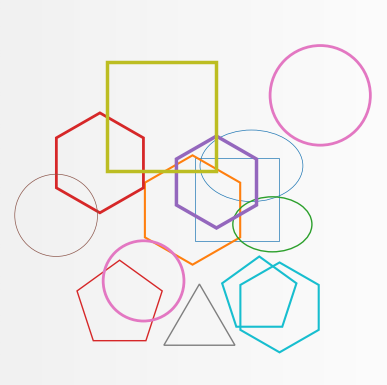[{"shape": "square", "thickness": 0.5, "radius": 0.54, "center": [0.612, 0.482]}, {"shape": "oval", "thickness": 0.5, "radius": 0.66, "center": [0.649, 0.569]}, {"shape": "hexagon", "thickness": 1.5, "radius": 0.71, "center": [0.497, 0.455]}, {"shape": "oval", "thickness": 1, "radius": 0.51, "center": [0.703, 0.417]}, {"shape": "pentagon", "thickness": 1, "radius": 0.58, "center": [0.309, 0.209]}, {"shape": "hexagon", "thickness": 2, "radius": 0.65, "center": [0.258, 0.577]}, {"shape": "hexagon", "thickness": 2.5, "radius": 0.6, "center": [0.559, 0.527]}, {"shape": "circle", "thickness": 0.5, "radius": 0.53, "center": [0.145, 0.441]}, {"shape": "circle", "thickness": 2, "radius": 0.52, "center": [0.371, 0.27]}, {"shape": "circle", "thickness": 2, "radius": 0.65, "center": [0.826, 0.752]}, {"shape": "triangle", "thickness": 1, "radius": 0.53, "center": [0.515, 0.156]}, {"shape": "square", "thickness": 2.5, "radius": 0.71, "center": [0.417, 0.697]}, {"shape": "hexagon", "thickness": 1.5, "radius": 0.58, "center": [0.721, 0.202]}, {"shape": "pentagon", "thickness": 1.5, "radius": 0.5, "center": [0.669, 0.233]}]